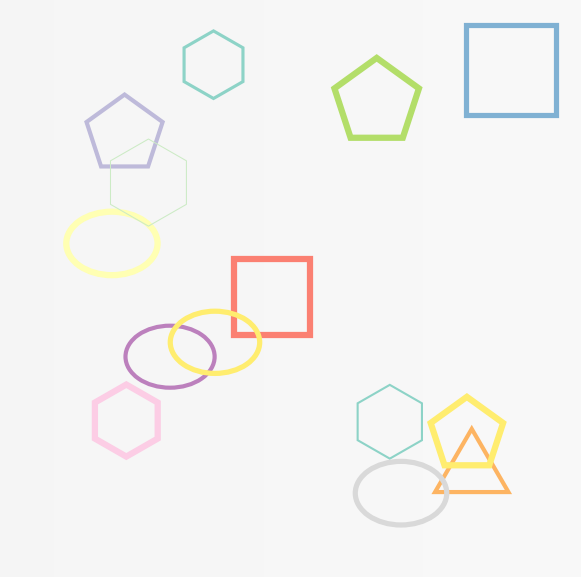[{"shape": "hexagon", "thickness": 1, "radius": 0.32, "center": [0.671, 0.269]}, {"shape": "hexagon", "thickness": 1.5, "radius": 0.29, "center": [0.367, 0.887]}, {"shape": "oval", "thickness": 3, "radius": 0.39, "center": [0.193, 0.578]}, {"shape": "pentagon", "thickness": 2, "radius": 0.34, "center": [0.214, 0.767]}, {"shape": "square", "thickness": 3, "radius": 0.33, "center": [0.468, 0.485]}, {"shape": "square", "thickness": 2.5, "radius": 0.39, "center": [0.879, 0.878]}, {"shape": "triangle", "thickness": 2, "radius": 0.36, "center": [0.812, 0.184]}, {"shape": "pentagon", "thickness": 3, "radius": 0.38, "center": [0.648, 0.822]}, {"shape": "hexagon", "thickness": 3, "radius": 0.31, "center": [0.217, 0.271]}, {"shape": "oval", "thickness": 2.5, "radius": 0.39, "center": [0.69, 0.145]}, {"shape": "oval", "thickness": 2, "radius": 0.38, "center": [0.293, 0.381]}, {"shape": "hexagon", "thickness": 0.5, "radius": 0.38, "center": [0.255, 0.683]}, {"shape": "oval", "thickness": 2.5, "radius": 0.38, "center": [0.37, 0.406]}, {"shape": "pentagon", "thickness": 3, "radius": 0.33, "center": [0.803, 0.246]}]